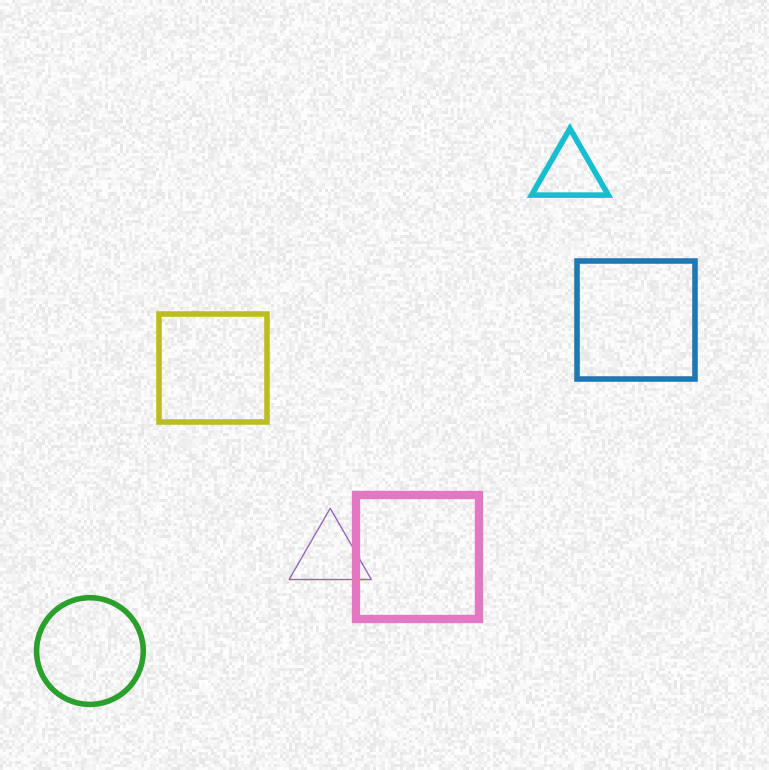[{"shape": "square", "thickness": 2, "radius": 0.38, "center": [0.826, 0.584]}, {"shape": "circle", "thickness": 2, "radius": 0.35, "center": [0.117, 0.154]}, {"shape": "triangle", "thickness": 0.5, "radius": 0.31, "center": [0.429, 0.278]}, {"shape": "square", "thickness": 3, "radius": 0.4, "center": [0.543, 0.277]}, {"shape": "square", "thickness": 2, "radius": 0.35, "center": [0.276, 0.522]}, {"shape": "triangle", "thickness": 2, "radius": 0.29, "center": [0.74, 0.775]}]